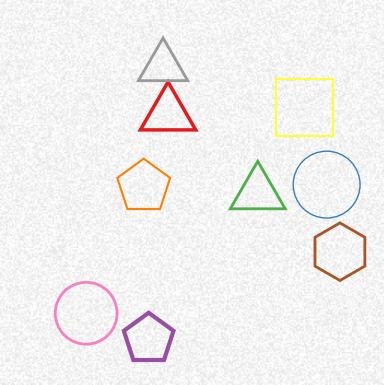[{"shape": "triangle", "thickness": 2.5, "radius": 0.41, "center": [0.436, 0.704]}, {"shape": "circle", "thickness": 1, "radius": 0.43, "center": [0.848, 0.52]}, {"shape": "triangle", "thickness": 2, "radius": 0.41, "center": [0.669, 0.499]}, {"shape": "pentagon", "thickness": 3, "radius": 0.34, "center": [0.386, 0.12]}, {"shape": "pentagon", "thickness": 1.5, "radius": 0.36, "center": [0.373, 0.516]}, {"shape": "square", "thickness": 1.5, "radius": 0.37, "center": [0.792, 0.72]}, {"shape": "hexagon", "thickness": 2, "radius": 0.37, "center": [0.883, 0.346]}, {"shape": "circle", "thickness": 2, "radius": 0.4, "center": [0.224, 0.186]}, {"shape": "triangle", "thickness": 2, "radius": 0.37, "center": [0.424, 0.827]}]